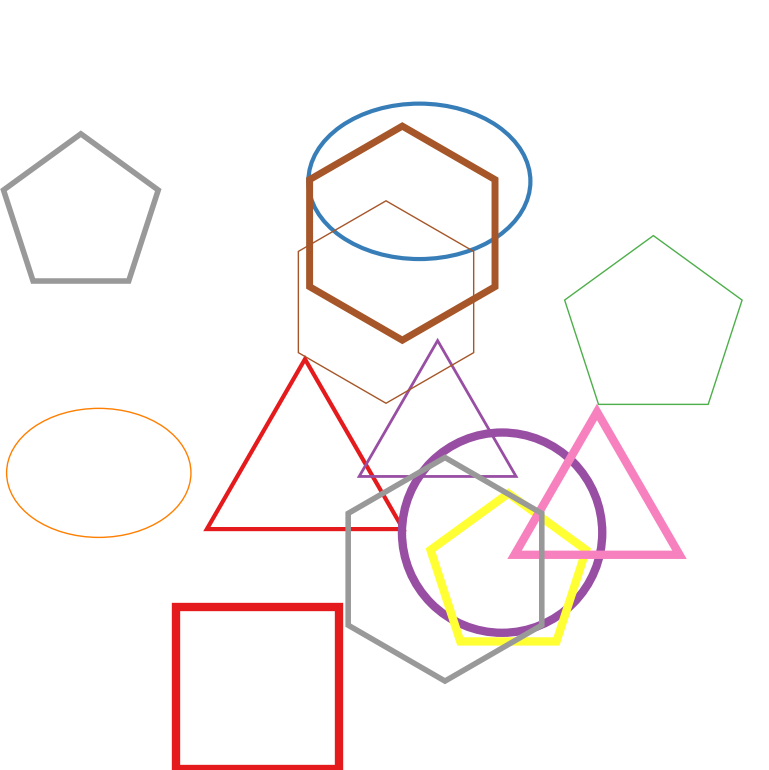[{"shape": "square", "thickness": 3, "radius": 0.53, "center": [0.334, 0.106]}, {"shape": "triangle", "thickness": 1.5, "radius": 0.74, "center": [0.396, 0.386]}, {"shape": "oval", "thickness": 1.5, "radius": 0.72, "center": [0.545, 0.764]}, {"shape": "pentagon", "thickness": 0.5, "radius": 0.61, "center": [0.849, 0.573]}, {"shape": "circle", "thickness": 3, "radius": 0.65, "center": [0.652, 0.308]}, {"shape": "triangle", "thickness": 1, "radius": 0.59, "center": [0.568, 0.44]}, {"shape": "oval", "thickness": 0.5, "radius": 0.6, "center": [0.128, 0.386]}, {"shape": "pentagon", "thickness": 3, "radius": 0.53, "center": [0.66, 0.253]}, {"shape": "hexagon", "thickness": 2.5, "radius": 0.7, "center": [0.522, 0.697]}, {"shape": "hexagon", "thickness": 0.5, "radius": 0.66, "center": [0.501, 0.608]}, {"shape": "triangle", "thickness": 3, "radius": 0.62, "center": [0.775, 0.341]}, {"shape": "hexagon", "thickness": 2, "radius": 0.73, "center": [0.578, 0.261]}, {"shape": "pentagon", "thickness": 2, "radius": 0.53, "center": [0.105, 0.721]}]